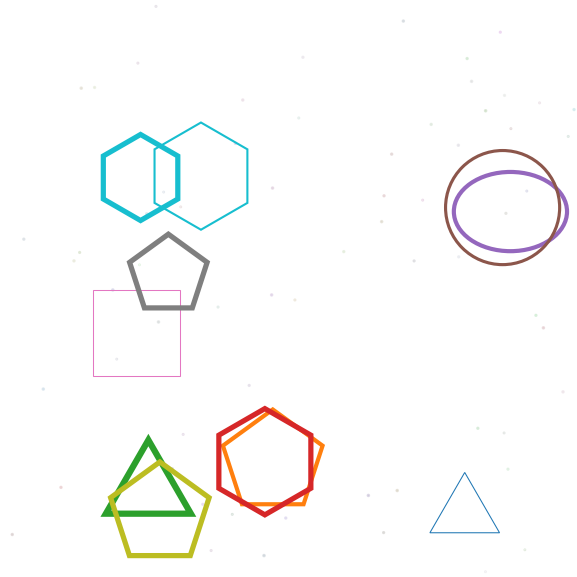[{"shape": "triangle", "thickness": 0.5, "radius": 0.35, "center": [0.805, 0.111]}, {"shape": "pentagon", "thickness": 2, "radius": 0.45, "center": [0.472, 0.199]}, {"shape": "triangle", "thickness": 3, "radius": 0.43, "center": [0.257, 0.152]}, {"shape": "hexagon", "thickness": 2.5, "radius": 0.46, "center": [0.459, 0.2]}, {"shape": "oval", "thickness": 2, "radius": 0.49, "center": [0.884, 0.633]}, {"shape": "circle", "thickness": 1.5, "radius": 0.49, "center": [0.87, 0.64]}, {"shape": "square", "thickness": 0.5, "radius": 0.38, "center": [0.236, 0.422]}, {"shape": "pentagon", "thickness": 2.5, "radius": 0.35, "center": [0.292, 0.523]}, {"shape": "pentagon", "thickness": 2.5, "radius": 0.45, "center": [0.277, 0.11]}, {"shape": "hexagon", "thickness": 1, "radius": 0.46, "center": [0.348, 0.694]}, {"shape": "hexagon", "thickness": 2.5, "radius": 0.37, "center": [0.243, 0.692]}]